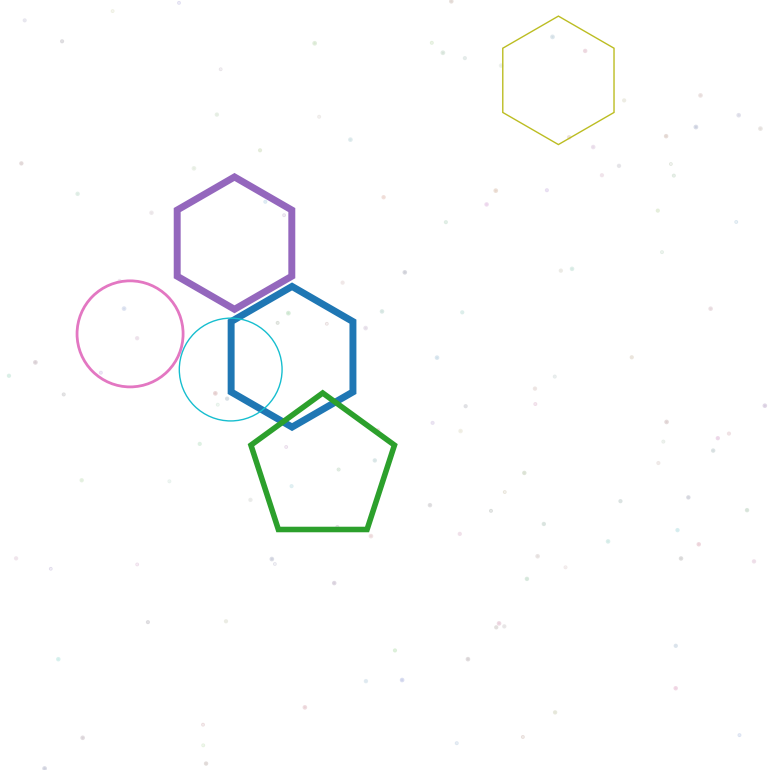[{"shape": "hexagon", "thickness": 2.5, "radius": 0.46, "center": [0.379, 0.537]}, {"shape": "pentagon", "thickness": 2, "radius": 0.49, "center": [0.419, 0.392]}, {"shape": "hexagon", "thickness": 2.5, "radius": 0.43, "center": [0.305, 0.684]}, {"shape": "circle", "thickness": 1, "radius": 0.34, "center": [0.169, 0.566]}, {"shape": "hexagon", "thickness": 0.5, "radius": 0.42, "center": [0.725, 0.896]}, {"shape": "circle", "thickness": 0.5, "radius": 0.33, "center": [0.3, 0.52]}]